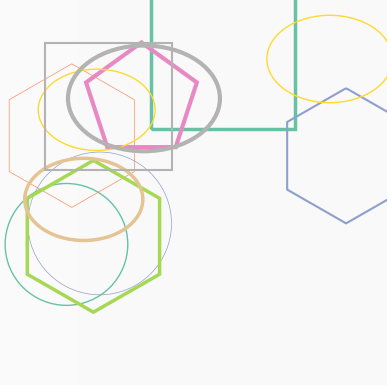[{"shape": "circle", "thickness": 1, "radius": 0.79, "center": [0.171, 0.365]}, {"shape": "square", "thickness": 2.5, "radius": 0.92, "center": [0.575, 0.849]}, {"shape": "hexagon", "thickness": 0.5, "radius": 0.93, "center": [0.185, 0.648]}, {"shape": "hexagon", "thickness": 1.5, "radius": 0.88, "center": [0.893, 0.595]}, {"shape": "circle", "thickness": 0.5, "radius": 0.93, "center": [0.257, 0.42]}, {"shape": "pentagon", "thickness": 3, "radius": 0.75, "center": [0.365, 0.739]}, {"shape": "hexagon", "thickness": 2.5, "radius": 0.99, "center": [0.241, 0.386]}, {"shape": "oval", "thickness": 1, "radius": 0.75, "center": [0.249, 0.715]}, {"shape": "oval", "thickness": 1, "radius": 0.81, "center": [0.851, 0.847]}, {"shape": "oval", "thickness": 2.5, "radius": 0.76, "center": [0.216, 0.482]}, {"shape": "oval", "thickness": 3, "radius": 0.98, "center": [0.372, 0.744]}, {"shape": "square", "thickness": 1.5, "radius": 0.82, "center": [0.28, 0.724]}]